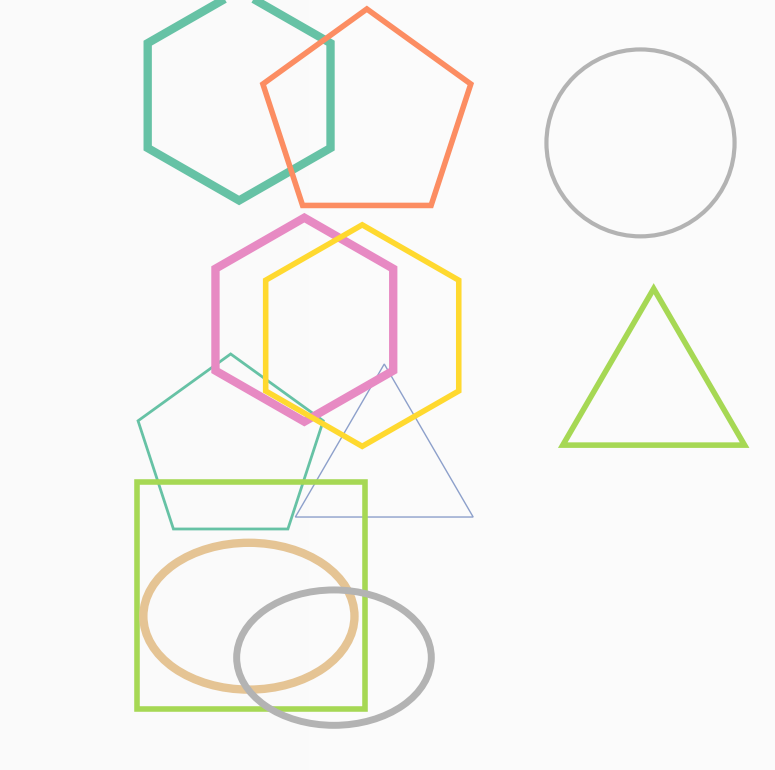[{"shape": "hexagon", "thickness": 3, "radius": 0.68, "center": [0.309, 0.876]}, {"shape": "pentagon", "thickness": 1, "radius": 0.63, "center": [0.298, 0.415]}, {"shape": "pentagon", "thickness": 2, "radius": 0.71, "center": [0.473, 0.847]}, {"shape": "triangle", "thickness": 0.5, "radius": 0.66, "center": [0.496, 0.395]}, {"shape": "hexagon", "thickness": 3, "radius": 0.66, "center": [0.393, 0.585]}, {"shape": "square", "thickness": 2, "radius": 0.74, "center": [0.324, 0.226]}, {"shape": "triangle", "thickness": 2, "radius": 0.68, "center": [0.843, 0.49]}, {"shape": "hexagon", "thickness": 2, "radius": 0.72, "center": [0.467, 0.564]}, {"shape": "oval", "thickness": 3, "radius": 0.68, "center": [0.321, 0.2]}, {"shape": "circle", "thickness": 1.5, "radius": 0.61, "center": [0.826, 0.814]}, {"shape": "oval", "thickness": 2.5, "radius": 0.63, "center": [0.431, 0.146]}]